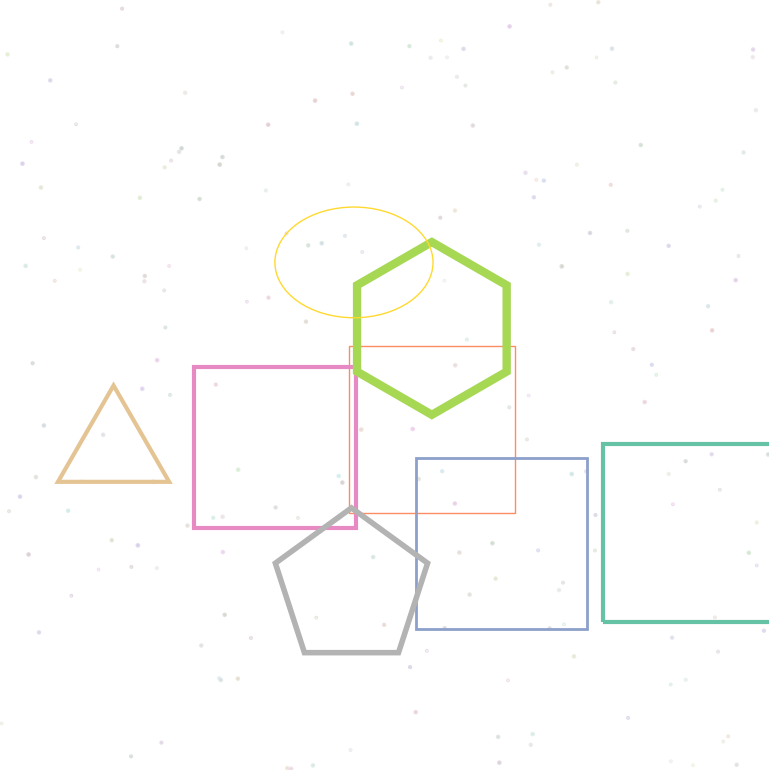[{"shape": "square", "thickness": 1.5, "radius": 0.58, "center": [0.899, 0.308]}, {"shape": "square", "thickness": 0.5, "radius": 0.54, "center": [0.561, 0.442]}, {"shape": "square", "thickness": 1, "radius": 0.56, "center": [0.652, 0.294]}, {"shape": "square", "thickness": 1.5, "radius": 0.53, "center": [0.358, 0.419]}, {"shape": "hexagon", "thickness": 3, "radius": 0.56, "center": [0.561, 0.573]}, {"shape": "oval", "thickness": 0.5, "radius": 0.51, "center": [0.46, 0.659]}, {"shape": "triangle", "thickness": 1.5, "radius": 0.42, "center": [0.147, 0.416]}, {"shape": "pentagon", "thickness": 2, "radius": 0.52, "center": [0.456, 0.236]}]